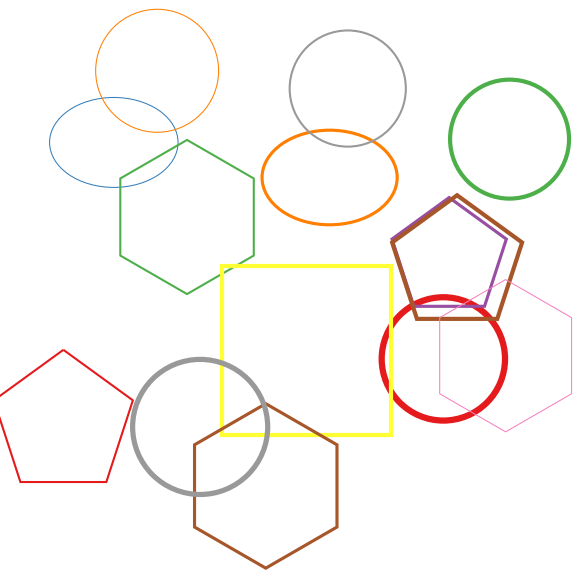[{"shape": "circle", "thickness": 3, "radius": 0.53, "center": [0.768, 0.378]}, {"shape": "pentagon", "thickness": 1, "radius": 0.63, "center": [0.11, 0.267]}, {"shape": "oval", "thickness": 0.5, "radius": 0.56, "center": [0.197, 0.752]}, {"shape": "circle", "thickness": 2, "radius": 0.52, "center": [0.882, 0.758]}, {"shape": "hexagon", "thickness": 1, "radius": 0.67, "center": [0.324, 0.623]}, {"shape": "pentagon", "thickness": 1.5, "radius": 0.52, "center": [0.778, 0.553]}, {"shape": "circle", "thickness": 0.5, "radius": 0.53, "center": [0.272, 0.877]}, {"shape": "oval", "thickness": 1.5, "radius": 0.58, "center": [0.571, 0.692]}, {"shape": "square", "thickness": 2, "radius": 0.73, "center": [0.531, 0.392]}, {"shape": "hexagon", "thickness": 1.5, "radius": 0.71, "center": [0.46, 0.158]}, {"shape": "pentagon", "thickness": 2, "radius": 0.59, "center": [0.792, 0.543]}, {"shape": "hexagon", "thickness": 0.5, "radius": 0.66, "center": [0.876, 0.383]}, {"shape": "circle", "thickness": 1, "radius": 0.5, "center": [0.602, 0.846]}, {"shape": "circle", "thickness": 2.5, "radius": 0.58, "center": [0.347, 0.26]}]